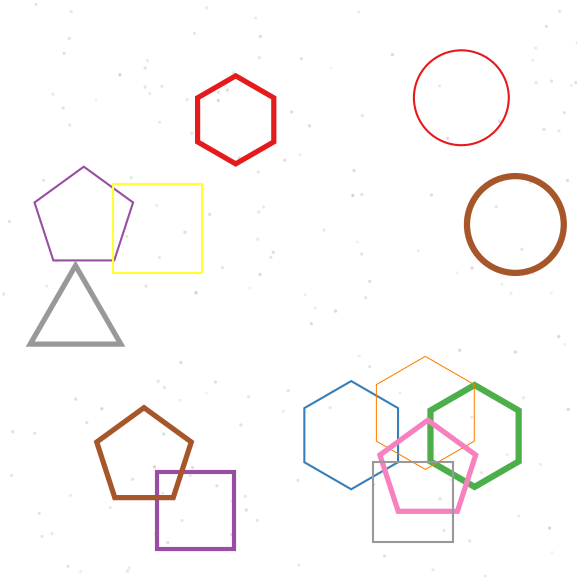[{"shape": "hexagon", "thickness": 2.5, "radius": 0.38, "center": [0.408, 0.792]}, {"shape": "circle", "thickness": 1, "radius": 0.41, "center": [0.799, 0.83]}, {"shape": "hexagon", "thickness": 1, "radius": 0.47, "center": [0.608, 0.246]}, {"shape": "hexagon", "thickness": 3, "radius": 0.44, "center": [0.822, 0.244]}, {"shape": "pentagon", "thickness": 1, "radius": 0.45, "center": [0.145, 0.621]}, {"shape": "square", "thickness": 2, "radius": 0.33, "center": [0.338, 0.116]}, {"shape": "hexagon", "thickness": 0.5, "radius": 0.49, "center": [0.737, 0.284]}, {"shape": "square", "thickness": 1, "radius": 0.39, "center": [0.273, 0.604]}, {"shape": "pentagon", "thickness": 2.5, "radius": 0.43, "center": [0.249, 0.207]}, {"shape": "circle", "thickness": 3, "radius": 0.42, "center": [0.892, 0.61]}, {"shape": "pentagon", "thickness": 2.5, "radius": 0.44, "center": [0.741, 0.184]}, {"shape": "triangle", "thickness": 2.5, "radius": 0.45, "center": [0.131, 0.449]}, {"shape": "square", "thickness": 1, "radius": 0.35, "center": [0.715, 0.13]}]